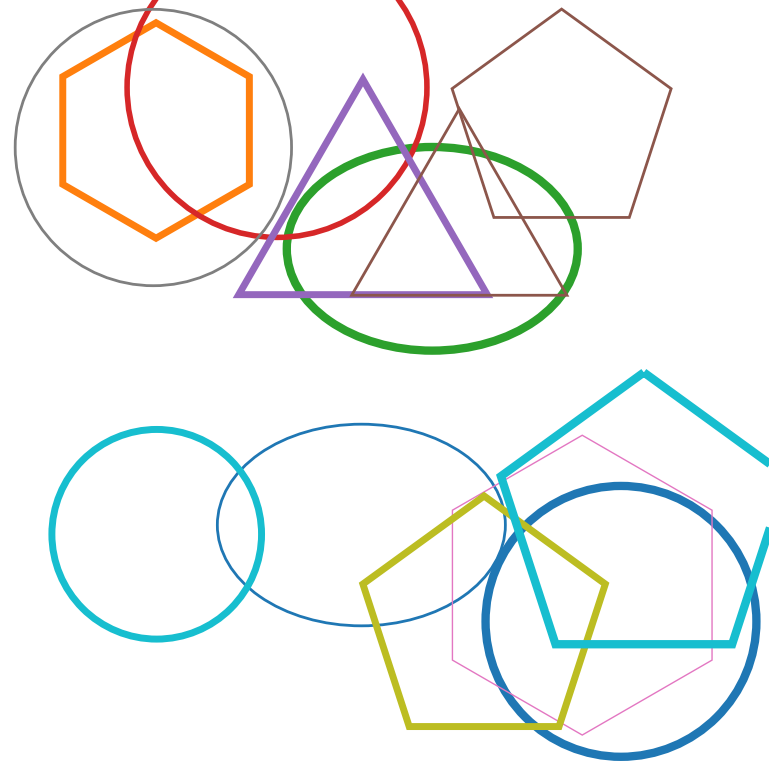[{"shape": "circle", "thickness": 3, "radius": 0.88, "center": [0.806, 0.193]}, {"shape": "oval", "thickness": 1, "radius": 0.94, "center": [0.469, 0.318]}, {"shape": "hexagon", "thickness": 2.5, "radius": 0.7, "center": [0.203, 0.831]}, {"shape": "oval", "thickness": 3, "radius": 0.94, "center": [0.561, 0.677]}, {"shape": "circle", "thickness": 2, "radius": 0.97, "center": [0.36, 0.886]}, {"shape": "triangle", "thickness": 2.5, "radius": 0.93, "center": [0.471, 0.71]}, {"shape": "triangle", "thickness": 1, "radius": 0.81, "center": [0.596, 0.697]}, {"shape": "pentagon", "thickness": 1, "radius": 0.75, "center": [0.729, 0.839]}, {"shape": "hexagon", "thickness": 0.5, "radius": 0.97, "center": [0.756, 0.24]}, {"shape": "circle", "thickness": 1, "radius": 0.9, "center": [0.199, 0.808]}, {"shape": "pentagon", "thickness": 2.5, "radius": 0.83, "center": [0.629, 0.19]}, {"shape": "circle", "thickness": 2.5, "radius": 0.68, "center": [0.204, 0.306]}, {"shape": "pentagon", "thickness": 3, "radius": 0.98, "center": [0.836, 0.321]}]